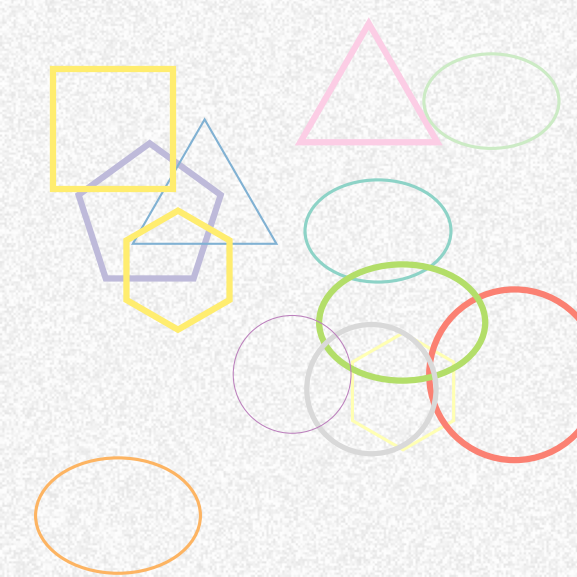[{"shape": "oval", "thickness": 1.5, "radius": 0.63, "center": [0.655, 0.599]}, {"shape": "hexagon", "thickness": 1.5, "radius": 0.51, "center": [0.698, 0.322]}, {"shape": "pentagon", "thickness": 3, "radius": 0.65, "center": [0.259, 0.622]}, {"shape": "circle", "thickness": 3, "radius": 0.74, "center": [0.891, 0.35]}, {"shape": "triangle", "thickness": 1, "radius": 0.72, "center": [0.354, 0.649]}, {"shape": "oval", "thickness": 1.5, "radius": 0.71, "center": [0.204, 0.106]}, {"shape": "oval", "thickness": 3, "radius": 0.72, "center": [0.696, 0.441]}, {"shape": "triangle", "thickness": 3, "radius": 0.69, "center": [0.639, 0.821]}, {"shape": "circle", "thickness": 2.5, "radius": 0.56, "center": [0.643, 0.325]}, {"shape": "circle", "thickness": 0.5, "radius": 0.51, "center": [0.506, 0.351]}, {"shape": "oval", "thickness": 1.5, "radius": 0.58, "center": [0.851, 0.824]}, {"shape": "square", "thickness": 3, "radius": 0.52, "center": [0.196, 0.776]}, {"shape": "hexagon", "thickness": 3, "radius": 0.52, "center": [0.308, 0.531]}]